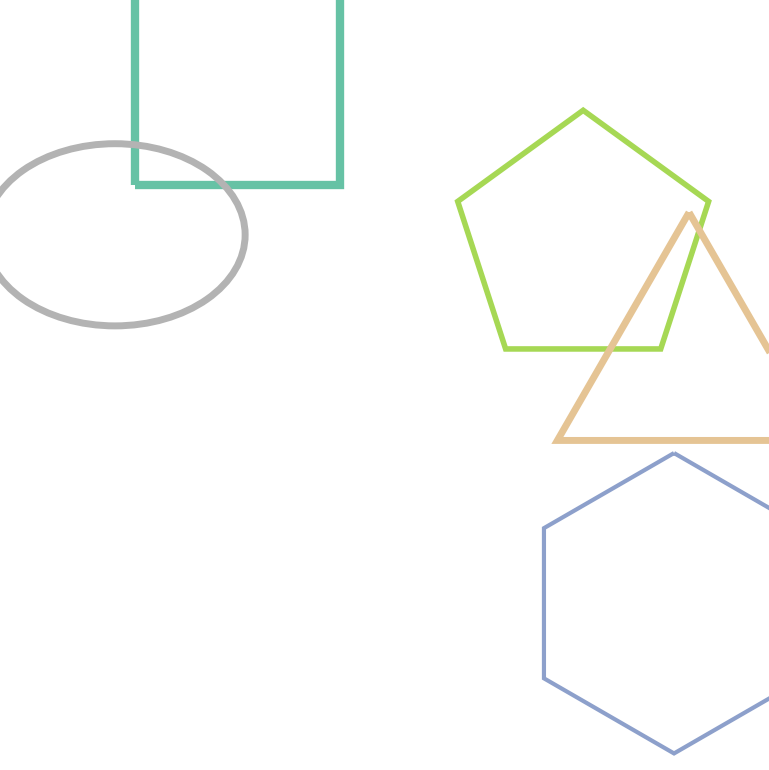[{"shape": "square", "thickness": 3, "radius": 0.67, "center": [0.308, 0.892]}, {"shape": "hexagon", "thickness": 1.5, "radius": 0.98, "center": [0.875, 0.217]}, {"shape": "pentagon", "thickness": 2, "radius": 0.86, "center": [0.757, 0.685]}, {"shape": "triangle", "thickness": 2.5, "radius": 0.99, "center": [0.895, 0.527]}, {"shape": "oval", "thickness": 2.5, "radius": 0.85, "center": [0.149, 0.695]}]